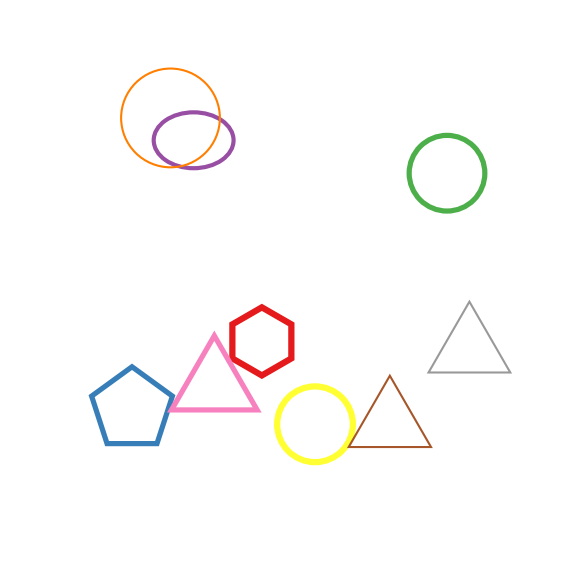[{"shape": "hexagon", "thickness": 3, "radius": 0.29, "center": [0.453, 0.408]}, {"shape": "pentagon", "thickness": 2.5, "radius": 0.37, "center": [0.229, 0.29]}, {"shape": "circle", "thickness": 2.5, "radius": 0.33, "center": [0.774, 0.699]}, {"shape": "oval", "thickness": 2, "radius": 0.35, "center": [0.335, 0.756]}, {"shape": "circle", "thickness": 1, "radius": 0.43, "center": [0.295, 0.795]}, {"shape": "circle", "thickness": 3, "radius": 0.33, "center": [0.545, 0.264]}, {"shape": "triangle", "thickness": 1, "radius": 0.41, "center": [0.675, 0.266]}, {"shape": "triangle", "thickness": 2.5, "radius": 0.43, "center": [0.371, 0.332]}, {"shape": "triangle", "thickness": 1, "radius": 0.41, "center": [0.813, 0.395]}]